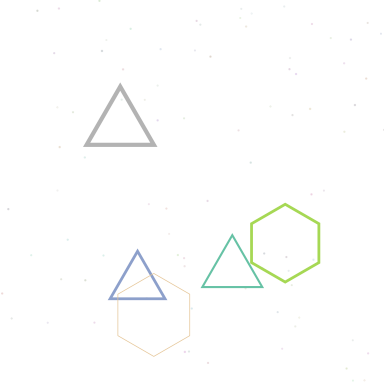[{"shape": "triangle", "thickness": 1.5, "radius": 0.45, "center": [0.603, 0.299]}, {"shape": "triangle", "thickness": 2, "radius": 0.41, "center": [0.357, 0.265]}, {"shape": "hexagon", "thickness": 2, "radius": 0.5, "center": [0.741, 0.368]}, {"shape": "hexagon", "thickness": 0.5, "radius": 0.54, "center": [0.4, 0.182]}, {"shape": "triangle", "thickness": 3, "radius": 0.5, "center": [0.312, 0.674]}]